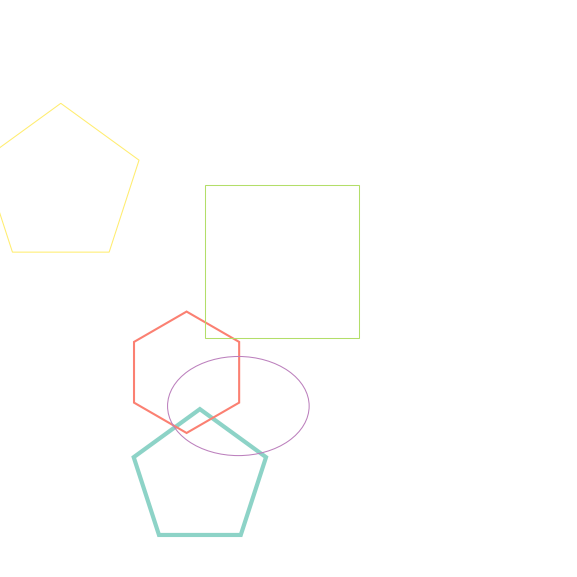[{"shape": "pentagon", "thickness": 2, "radius": 0.6, "center": [0.346, 0.17]}, {"shape": "hexagon", "thickness": 1, "radius": 0.53, "center": [0.323, 0.355]}, {"shape": "square", "thickness": 0.5, "radius": 0.67, "center": [0.489, 0.546]}, {"shape": "oval", "thickness": 0.5, "radius": 0.61, "center": [0.413, 0.296]}, {"shape": "pentagon", "thickness": 0.5, "radius": 0.71, "center": [0.105, 0.678]}]